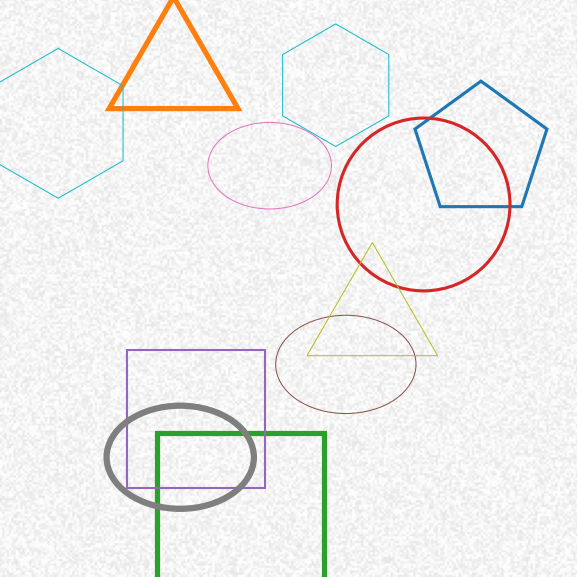[{"shape": "pentagon", "thickness": 1.5, "radius": 0.6, "center": [0.833, 0.739]}, {"shape": "triangle", "thickness": 2.5, "radius": 0.64, "center": [0.301, 0.876]}, {"shape": "square", "thickness": 2.5, "radius": 0.72, "center": [0.416, 0.104]}, {"shape": "circle", "thickness": 1.5, "radius": 0.75, "center": [0.734, 0.645]}, {"shape": "square", "thickness": 1, "radius": 0.6, "center": [0.34, 0.274]}, {"shape": "oval", "thickness": 0.5, "radius": 0.61, "center": [0.599, 0.368]}, {"shape": "oval", "thickness": 0.5, "radius": 0.54, "center": [0.467, 0.712]}, {"shape": "oval", "thickness": 3, "radius": 0.64, "center": [0.312, 0.207]}, {"shape": "triangle", "thickness": 0.5, "radius": 0.65, "center": [0.645, 0.449]}, {"shape": "hexagon", "thickness": 0.5, "radius": 0.53, "center": [0.581, 0.852]}, {"shape": "hexagon", "thickness": 0.5, "radius": 0.65, "center": [0.101, 0.786]}]